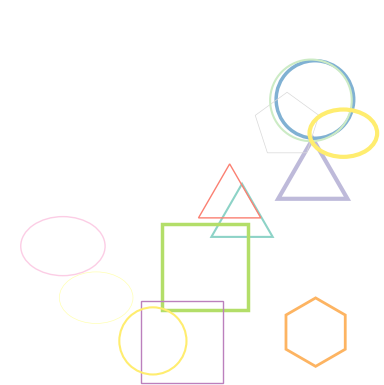[{"shape": "triangle", "thickness": 1.5, "radius": 0.46, "center": [0.629, 0.431]}, {"shape": "oval", "thickness": 0.5, "radius": 0.48, "center": [0.25, 0.227]}, {"shape": "triangle", "thickness": 3, "radius": 0.52, "center": [0.812, 0.536]}, {"shape": "triangle", "thickness": 1, "radius": 0.47, "center": [0.597, 0.481]}, {"shape": "circle", "thickness": 2.5, "radius": 0.5, "center": [0.818, 0.742]}, {"shape": "hexagon", "thickness": 2, "radius": 0.44, "center": [0.82, 0.137]}, {"shape": "square", "thickness": 2.5, "radius": 0.56, "center": [0.532, 0.307]}, {"shape": "oval", "thickness": 1, "radius": 0.55, "center": [0.163, 0.361]}, {"shape": "pentagon", "thickness": 0.5, "radius": 0.43, "center": [0.746, 0.673]}, {"shape": "square", "thickness": 1, "radius": 0.53, "center": [0.473, 0.111]}, {"shape": "circle", "thickness": 1.5, "radius": 0.53, "center": [0.808, 0.739]}, {"shape": "oval", "thickness": 3, "radius": 0.44, "center": [0.892, 0.654]}, {"shape": "circle", "thickness": 1.5, "radius": 0.44, "center": [0.397, 0.115]}]